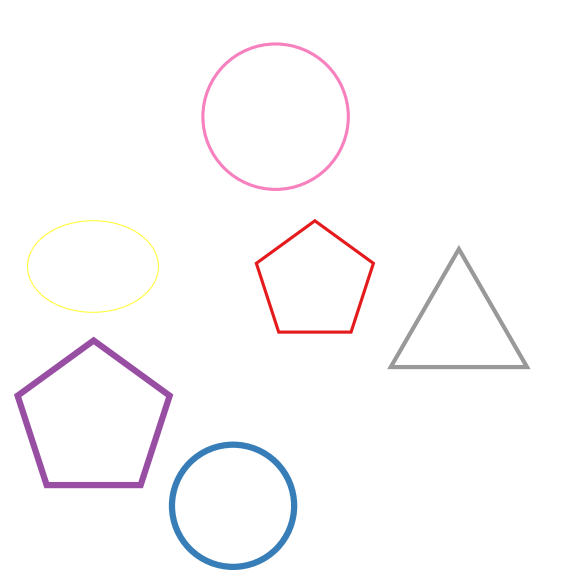[{"shape": "pentagon", "thickness": 1.5, "radius": 0.53, "center": [0.545, 0.51]}, {"shape": "circle", "thickness": 3, "radius": 0.53, "center": [0.404, 0.123]}, {"shape": "pentagon", "thickness": 3, "radius": 0.69, "center": [0.162, 0.271]}, {"shape": "oval", "thickness": 0.5, "radius": 0.57, "center": [0.161, 0.538]}, {"shape": "circle", "thickness": 1.5, "radius": 0.63, "center": [0.477, 0.797]}, {"shape": "triangle", "thickness": 2, "radius": 0.68, "center": [0.795, 0.432]}]